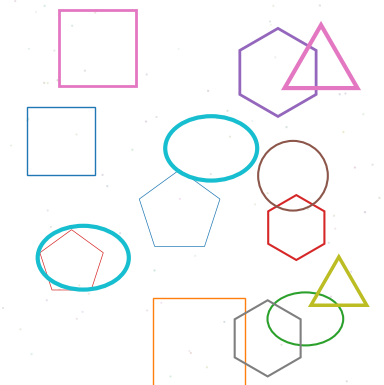[{"shape": "square", "thickness": 1, "radius": 0.44, "center": [0.159, 0.634]}, {"shape": "pentagon", "thickness": 0.5, "radius": 0.55, "center": [0.467, 0.449]}, {"shape": "square", "thickness": 1, "radius": 0.6, "center": [0.517, 0.106]}, {"shape": "oval", "thickness": 1.5, "radius": 0.49, "center": [0.793, 0.172]}, {"shape": "pentagon", "thickness": 0.5, "radius": 0.43, "center": [0.186, 0.317]}, {"shape": "hexagon", "thickness": 1.5, "radius": 0.42, "center": [0.77, 0.409]}, {"shape": "hexagon", "thickness": 2, "radius": 0.57, "center": [0.722, 0.812]}, {"shape": "circle", "thickness": 1.5, "radius": 0.45, "center": [0.761, 0.544]}, {"shape": "square", "thickness": 2, "radius": 0.5, "center": [0.253, 0.875]}, {"shape": "triangle", "thickness": 3, "radius": 0.55, "center": [0.834, 0.826]}, {"shape": "hexagon", "thickness": 1.5, "radius": 0.49, "center": [0.695, 0.121]}, {"shape": "triangle", "thickness": 2.5, "radius": 0.42, "center": [0.88, 0.249]}, {"shape": "oval", "thickness": 3, "radius": 0.59, "center": [0.216, 0.331]}, {"shape": "oval", "thickness": 3, "radius": 0.6, "center": [0.549, 0.615]}]